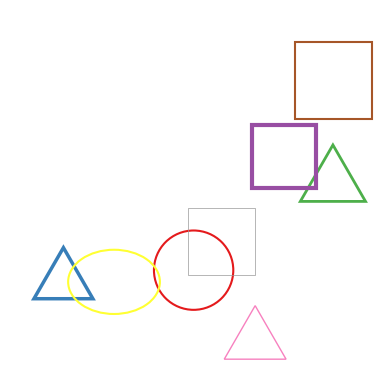[{"shape": "circle", "thickness": 1.5, "radius": 0.52, "center": [0.503, 0.298]}, {"shape": "triangle", "thickness": 2.5, "radius": 0.44, "center": [0.165, 0.268]}, {"shape": "triangle", "thickness": 2, "radius": 0.49, "center": [0.865, 0.526]}, {"shape": "square", "thickness": 3, "radius": 0.41, "center": [0.737, 0.594]}, {"shape": "oval", "thickness": 1.5, "radius": 0.6, "center": [0.296, 0.268]}, {"shape": "square", "thickness": 1.5, "radius": 0.5, "center": [0.866, 0.792]}, {"shape": "triangle", "thickness": 1, "radius": 0.46, "center": [0.663, 0.113]}, {"shape": "square", "thickness": 0.5, "radius": 0.44, "center": [0.574, 0.373]}]